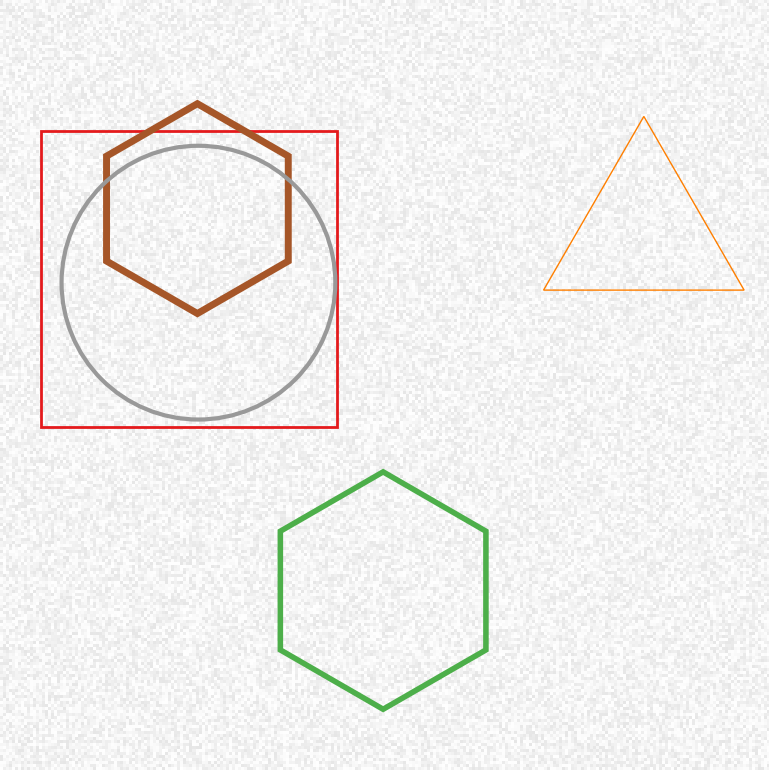[{"shape": "square", "thickness": 1, "radius": 0.96, "center": [0.245, 0.638]}, {"shape": "hexagon", "thickness": 2, "radius": 0.77, "center": [0.498, 0.233]}, {"shape": "triangle", "thickness": 0.5, "radius": 0.75, "center": [0.836, 0.698]}, {"shape": "hexagon", "thickness": 2.5, "radius": 0.68, "center": [0.256, 0.729]}, {"shape": "circle", "thickness": 1.5, "radius": 0.89, "center": [0.258, 0.633]}]